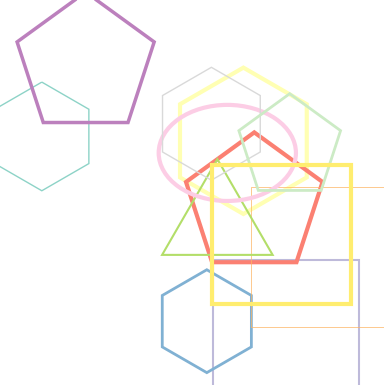[{"shape": "hexagon", "thickness": 1, "radius": 0.71, "center": [0.109, 0.646]}, {"shape": "hexagon", "thickness": 3, "radius": 0.95, "center": [0.632, 0.634]}, {"shape": "square", "thickness": 1.5, "radius": 0.95, "center": [0.744, 0.136]}, {"shape": "pentagon", "thickness": 3, "radius": 0.93, "center": [0.66, 0.47]}, {"shape": "hexagon", "thickness": 2, "radius": 0.67, "center": [0.537, 0.166]}, {"shape": "square", "thickness": 0.5, "radius": 0.91, "center": [0.834, 0.332]}, {"shape": "triangle", "thickness": 1.5, "radius": 0.83, "center": [0.565, 0.421]}, {"shape": "oval", "thickness": 3, "radius": 0.89, "center": [0.59, 0.603]}, {"shape": "hexagon", "thickness": 1, "radius": 0.73, "center": [0.549, 0.679]}, {"shape": "pentagon", "thickness": 2.5, "radius": 0.94, "center": [0.222, 0.833]}, {"shape": "pentagon", "thickness": 2, "radius": 0.69, "center": [0.752, 0.618]}, {"shape": "square", "thickness": 3, "radius": 0.9, "center": [0.731, 0.39]}]